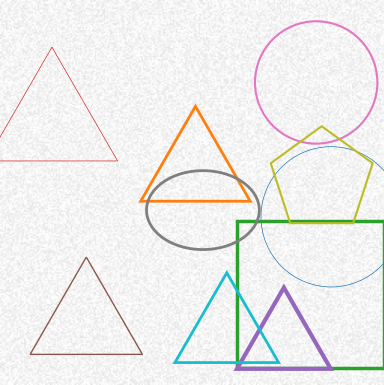[{"shape": "circle", "thickness": 0.5, "radius": 0.91, "center": [0.86, 0.437]}, {"shape": "triangle", "thickness": 2, "radius": 0.82, "center": [0.508, 0.559]}, {"shape": "square", "thickness": 2.5, "radius": 0.95, "center": [0.806, 0.234]}, {"shape": "triangle", "thickness": 0.5, "radius": 0.99, "center": [0.135, 0.68]}, {"shape": "triangle", "thickness": 3, "radius": 0.7, "center": [0.737, 0.112]}, {"shape": "triangle", "thickness": 1, "radius": 0.84, "center": [0.224, 0.164]}, {"shape": "circle", "thickness": 1.5, "radius": 0.79, "center": [0.821, 0.786]}, {"shape": "oval", "thickness": 2, "radius": 0.73, "center": [0.527, 0.454]}, {"shape": "pentagon", "thickness": 1.5, "radius": 0.7, "center": [0.836, 0.533]}, {"shape": "triangle", "thickness": 2, "radius": 0.78, "center": [0.589, 0.136]}]